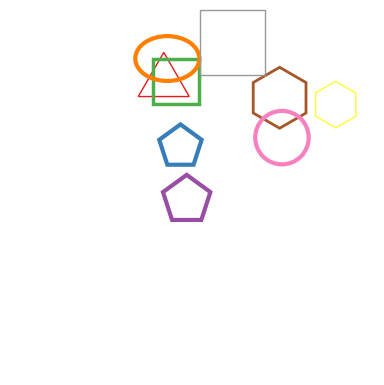[{"shape": "triangle", "thickness": 1, "radius": 0.38, "center": [0.425, 0.787]}, {"shape": "pentagon", "thickness": 3, "radius": 0.29, "center": [0.469, 0.619]}, {"shape": "square", "thickness": 2.5, "radius": 0.29, "center": [0.458, 0.788]}, {"shape": "pentagon", "thickness": 3, "radius": 0.32, "center": [0.485, 0.481]}, {"shape": "oval", "thickness": 3, "radius": 0.42, "center": [0.435, 0.848]}, {"shape": "hexagon", "thickness": 1, "radius": 0.3, "center": [0.872, 0.728]}, {"shape": "hexagon", "thickness": 2, "radius": 0.4, "center": [0.726, 0.746]}, {"shape": "circle", "thickness": 3, "radius": 0.35, "center": [0.732, 0.643]}, {"shape": "square", "thickness": 1, "radius": 0.42, "center": [0.603, 0.89]}]